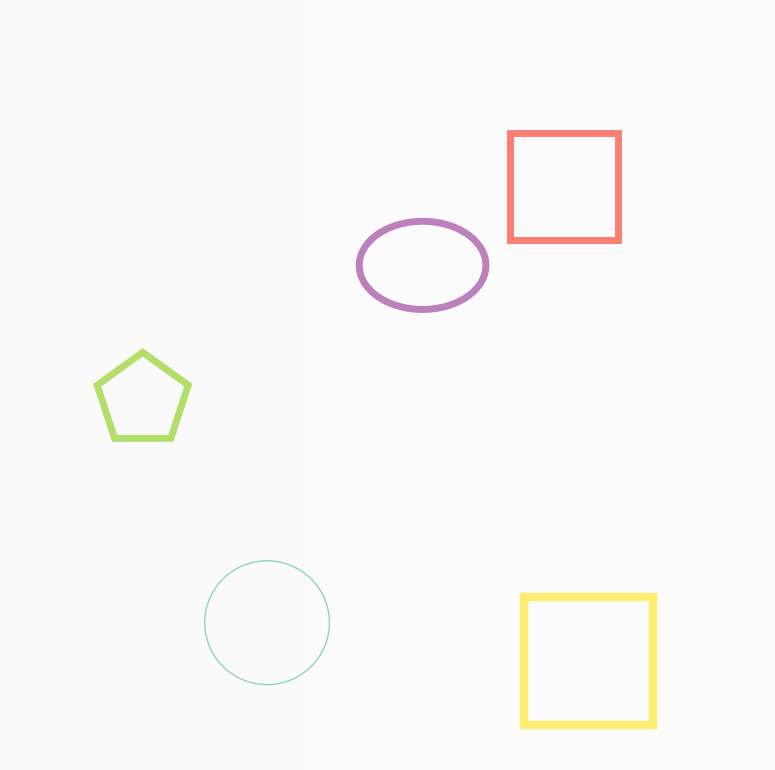[{"shape": "circle", "thickness": 0.5, "radius": 0.4, "center": [0.345, 0.191]}, {"shape": "square", "thickness": 2.5, "radius": 0.35, "center": [0.728, 0.758]}, {"shape": "pentagon", "thickness": 2.5, "radius": 0.31, "center": [0.184, 0.481]}, {"shape": "oval", "thickness": 2.5, "radius": 0.41, "center": [0.545, 0.655]}, {"shape": "square", "thickness": 3, "radius": 0.42, "center": [0.759, 0.142]}]